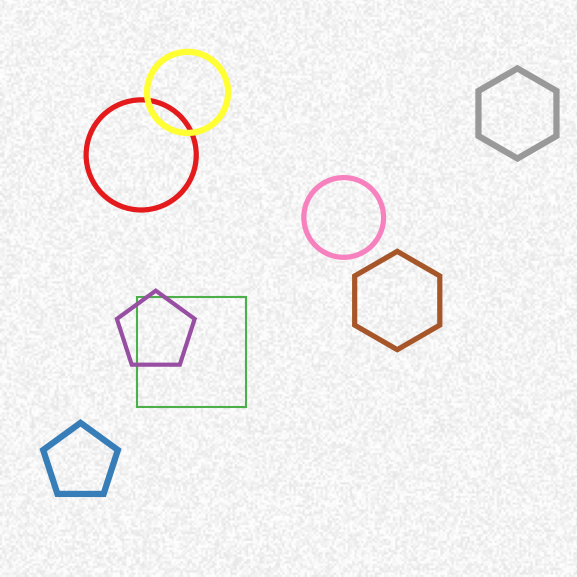[{"shape": "circle", "thickness": 2.5, "radius": 0.48, "center": [0.244, 0.731]}, {"shape": "pentagon", "thickness": 3, "radius": 0.34, "center": [0.139, 0.199]}, {"shape": "square", "thickness": 1, "radius": 0.47, "center": [0.332, 0.39]}, {"shape": "pentagon", "thickness": 2, "radius": 0.35, "center": [0.27, 0.425]}, {"shape": "circle", "thickness": 3, "radius": 0.35, "center": [0.325, 0.839]}, {"shape": "hexagon", "thickness": 2.5, "radius": 0.43, "center": [0.688, 0.479]}, {"shape": "circle", "thickness": 2.5, "radius": 0.35, "center": [0.595, 0.623]}, {"shape": "hexagon", "thickness": 3, "radius": 0.39, "center": [0.896, 0.803]}]